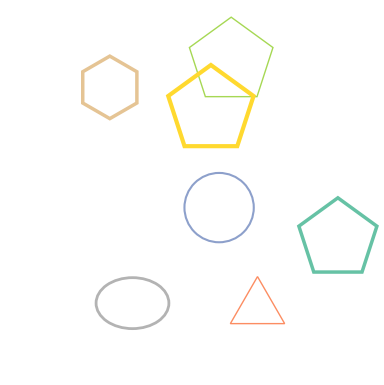[{"shape": "pentagon", "thickness": 2.5, "radius": 0.53, "center": [0.878, 0.38]}, {"shape": "triangle", "thickness": 1, "radius": 0.41, "center": [0.669, 0.2]}, {"shape": "circle", "thickness": 1.5, "radius": 0.45, "center": [0.569, 0.461]}, {"shape": "pentagon", "thickness": 1, "radius": 0.57, "center": [0.6, 0.841]}, {"shape": "pentagon", "thickness": 3, "radius": 0.58, "center": [0.548, 0.715]}, {"shape": "hexagon", "thickness": 2.5, "radius": 0.41, "center": [0.285, 0.773]}, {"shape": "oval", "thickness": 2, "radius": 0.47, "center": [0.344, 0.213]}]